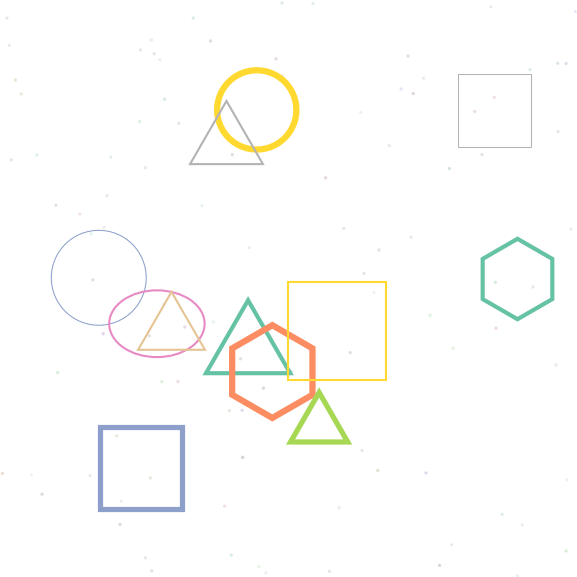[{"shape": "hexagon", "thickness": 2, "radius": 0.35, "center": [0.896, 0.516]}, {"shape": "triangle", "thickness": 2, "radius": 0.42, "center": [0.43, 0.395]}, {"shape": "hexagon", "thickness": 3, "radius": 0.4, "center": [0.472, 0.356]}, {"shape": "circle", "thickness": 0.5, "radius": 0.41, "center": [0.171, 0.518]}, {"shape": "square", "thickness": 2.5, "radius": 0.36, "center": [0.244, 0.189]}, {"shape": "oval", "thickness": 1, "radius": 0.41, "center": [0.272, 0.439]}, {"shape": "triangle", "thickness": 2.5, "radius": 0.29, "center": [0.553, 0.262]}, {"shape": "square", "thickness": 1, "radius": 0.42, "center": [0.583, 0.426]}, {"shape": "circle", "thickness": 3, "radius": 0.34, "center": [0.445, 0.809]}, {"shape": "triangle", "thickness": 1, "radius": 0.33, "center": [0.297, 0.427]}, {"shape": "square", "thickness": 0.5, "radius": 0.32, "center": [0.856, 0.808]}, {"shape": "triangle", "thickness": 1, "radius": 0.36, "center": [0.392, 0.751]}]